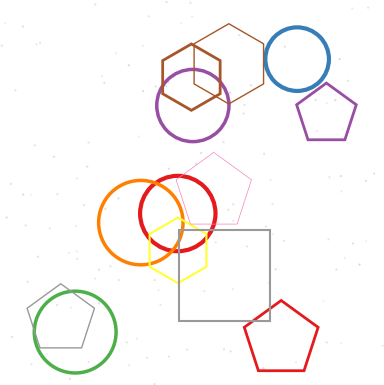[{"shape": "pentagon", "thickness": 2, "radius": 0.5, "center": [0.73, 0.119]}, {"shape": "circle", "thickness": 3, "radius": 0.49, "center": [0.462, 0.445]}, {"shape": "circle", "thickness": 3, "radius": 0.41, "center": [0.772, 0.846]}, {"shape": "circle", "thickness": 2.5, "radius": 0.53, "center": [0.195, 0.137]}, {"shape": "circle", "thickness": 2.5, "radius": 0.47, "center": [0.501, 0.726]}, {"shape": "pentagon", "thickness": 2, "radius": 0.41, "center": [0.848, 0.703]}, {"shape": "circle", "thickness": 2.5, "radius": 0.55, "center": [0.366, 0.422]}, {"shape": "hexagon", "thickness": 1.5, "radius": 0.43, "center": [0.462, 0.35]}, {"shape": "hexagon", "thickness": 1, "radius": 0.52, "center": [0.594, 0.834]}, {"shape": "hexagon", "thickness": 2, "radius": 0.43, "center": [0.497, 0.8]}, {"shape": "pentagon", "thickness": 0.5, "radius": 0.51, "center": [0.555, 0.501]}, {"shape": "pentagon", "thickness": 1, "radius": 0.46, "center": [0.158, 0.171]}, {"shape": "square", "thickness": 1.5, "radius": 0.59, "center": [0.582, 0.284]}]